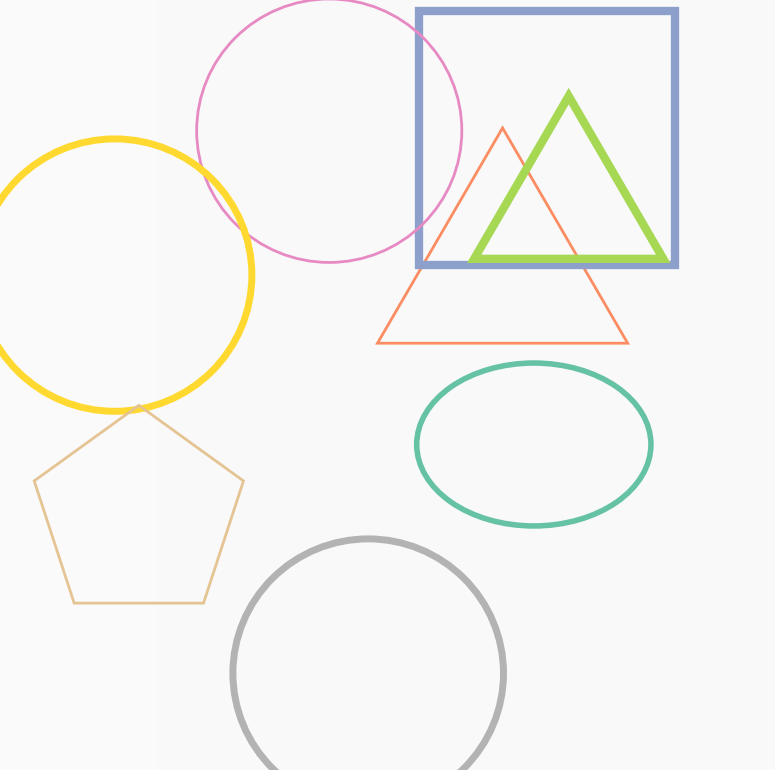[{"shape": "oval", "thickness": 2, "radius": 0.76, "center": [0.689, 0.423]}, {"shape": "triangle", "thickness": 1, "radius": 0.93, "center": [0.648, 0.647]}, {"shape": "square", "thickness": 3, "radius": 0.83, "center": [0.706, 0.821]}, {"shape": "circle", "thickness": 1, "radius": 0.86, "center": [0.425, 0.83]}, {"shape": "triangle", "thickness": 3, "radius": 0.7, "center": [0.734, 0.734]}, {"shape": "circle", "thickness": 2.5, "radius": 0.88, "center": [0.148, 0.643]}, {"shape": "pentagon", "thickness": 1, "radius": 0.71, "center": [0.179, 0.332]}, {"shape": "circle", "thickness": 2.5, "radius": 0.87, "center": [0.475, 0.126]}]